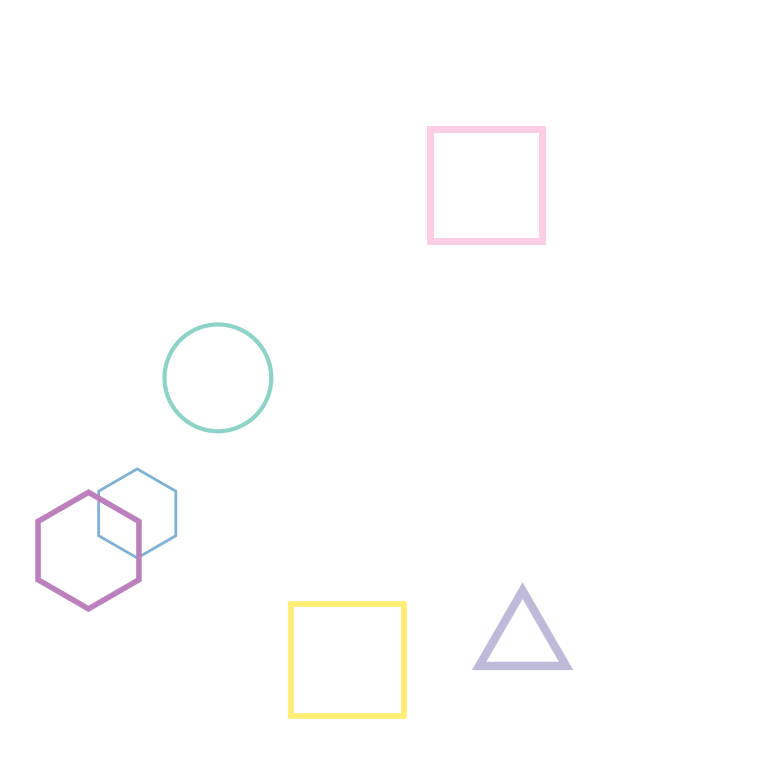[{"shape": "circle", "thickness": 1.5, "radius": 0.35, "center": [0.283, 0.509]}, {"shape": "triangle", "thickness": 3, "radius": 0.33, "center": [0.679, 0.168]}, {"shape": "hexagon", "thickness": 1, "radius": 0.29, "center": [0.178, 0.333]}, {"shape": "square", "thickness": 2.5, "radius": 0.36, "center": [0.631, 0.76]}, {"shape": "hexagon", "thickness": 2, "radius": 0.38, "center": [0.115, 0.285]}, {"shape": "square", "thickness": 2, "radius": 0.36, "center": [0.451, 0.143]}]